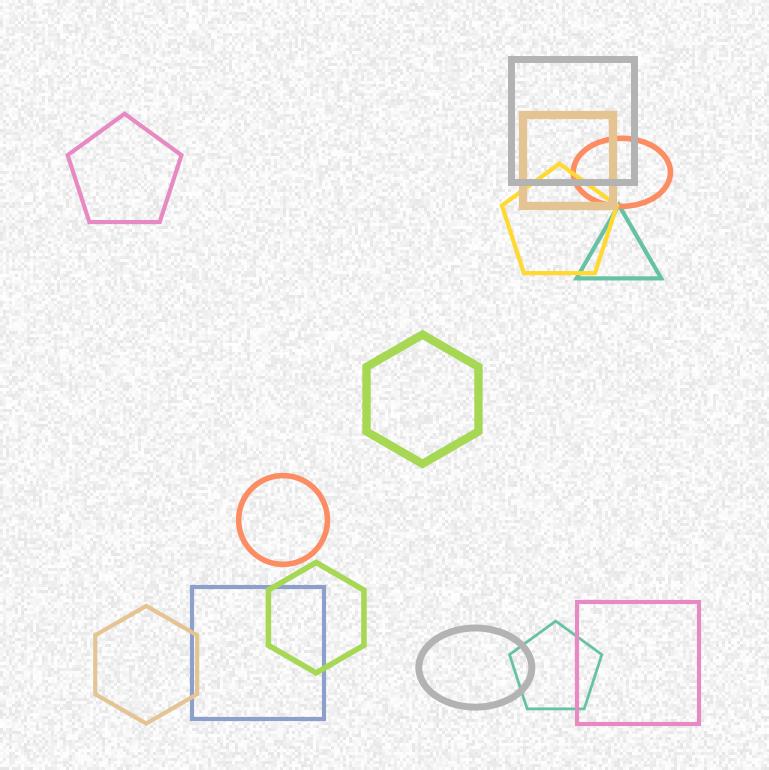[{"shape": "pentagon", "thickness": 1, "radius": 0.32, "center": [0.722, 0.13]}, {"shape": "triangle", "thickness": 1.5, "radius": 0.32, "center": [0.804, 0.67]}, {"shape": "oval", "thickness": 2, "radius": 0.32, "center": [0.808, 0.776]}, {"shape": "circle", "thickness": 2, "radius": 0.29, "center": [0.368, 0.325]}, {"shape": "square", "thickness": 1.5, "radius": 0.43, "center": [0.335, 0.152]}, {"shape": "square", "thickness": 1.5, "radius": 0.4, "center": [0.828, 0.139]}, {"shape": "pentagon", "thickness": 1.5, "radius": 0.39, "center": [0.162, 0.774]}, {"shape": "hexagon", "thickness": 3, "radius": 0.42, "center": [0.549, 0.482]}, {"shape": "hexagon", "thickness": 2, "radius": 0.36, "center": [0.411, 0.198]}, {"shape": "pentagon", "thickness": 1.5, "radius": 0.39, "center": [0.727, 0.709]}, {"shape": "square", "thickness": 3, "radius": 0.29, "center": [0.738, 0.791]}, {"shape": "hexagon", "thickness": 1.5, "radius": 0.38, "center": [0.19, 0.137]}, {"shape": "oval", "thickness": 2.5, "radius": 0.37, "center": [0.617, 0.133]}, {"shape": "square", "thickness": 2.5, "radius": 0.4, "center": [0.743, 0.844]}]